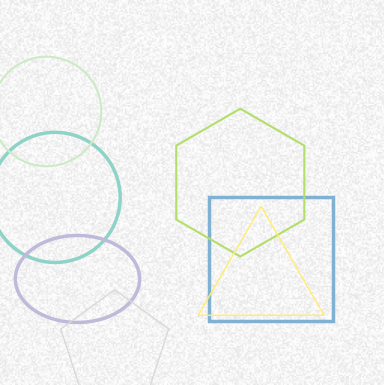[{"shape": "circle", "thickness": 2.5, "radius": 0.85, "center": [0.143, 0.487]}, {"shape": "oval", "thickness": 2.5, "radius": 0.81, "center": [0.201, 0.275]}, {"shape": "square", "thickness": 2.5, "radius": 0.81, "center": [0.704, 0.327]}, {"shape": "hexagon", "thickness": 1.5, "radius": 0.96, "center": [0.624, 0.526]}, {"shape": "pentagon", "thickness": 1, "radius": 0.74, "center": [0.298, 0.1]}, {"shape": "circle", "thickness": 1.5, "radius": 0.71, "center": [0.121, 0.71]}, {"shape": "triangle", "thickness": 1, "radius": 0.94, "center": [0.678, 0.275]}]